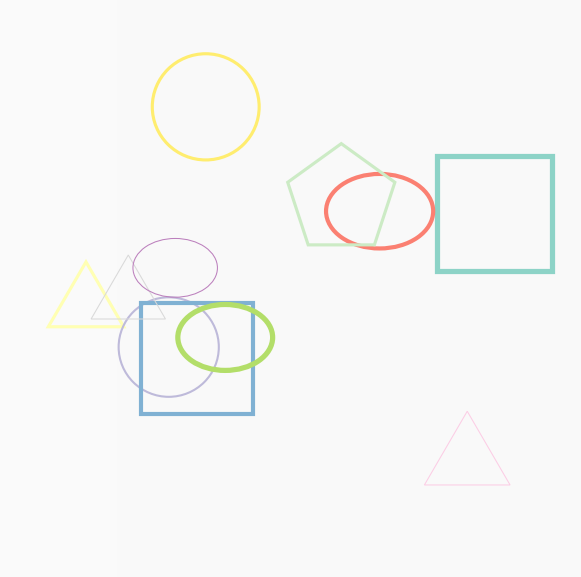[{"shape": "square", "thickness": 2.5, "radius": 0.5, "center": [0.851, 0.629]}, {"shape": "triangle", "thickness": 1.5, "radius": 0.37, "center": [0.148, 0.471]}, {"shape": "circle", "thickness": 1, "radius": 0.43, "center": [0.29, 0.398]}, {"shape": "oval", "thickness": 2, "radius": 0.46, "center": [0.653, 0.633]}, {"shape": "square", "thickness": 2, "radius": 0.48, "center": [0.34, 0.378]}, {"shape": "oval", "thickness": 2.5, "radius": 0.41, "center": [0.387, 0.415]}, {"shape": "triangle", "thickness": 0.5, "radius": 0.43, "center": [0.804, 0.202]}, {"shape": "triangle", "thickness": 0.5, "radius": 0.37, "center": [0.221, 0.484]}, {"shape": "oval", "thickness": 0.5, "radius": 0.36, "center": [0.301, 0.535]}, {"shape": "pentagon", "thickness": 1.5, "radius": 0.48, "center": [0.587, 0.654]}, {"shape": "circle", "thickness": 1.5, "radius": 0.46, "center": [0.354, 0.814]}]